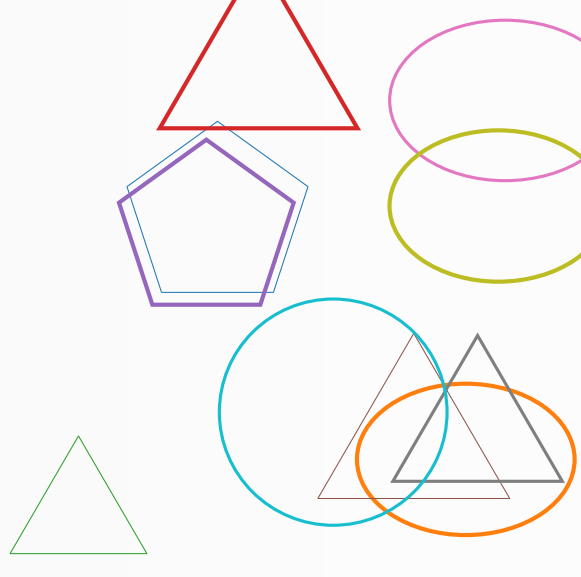[{"shape": "pentagon", "thickness": 0.5, "radius": 0.82, "center": [0.374, 0.625]}, {"shape": "oval", "thickness": 2, "radius": 0.94, "center": [0.801, 0.204]}, {"shape": "triangle", "thickness": 0.5, "radius": 0.68, "center": [0.135, 0.108]}, {"shape": "triangle", "thickness": 2, "radius": 0.98, "center": [0.445, 0.875]}, {"shape": "pentagon", "thickness": 2, "radius": 0.79, "center": [0.355, 0.599]}, {"shape": "triangle", "thickness": 0.5, "radius": 0.95, "center": [0.712, 0.231]}, {"shape": "oval", "thickness": 1.5, "radius": 0.99, "center": [0.869, 0.825]}, {"shape": "triangle", "thickness": 1.5, "radius": 0.84, "center": [0.822, 0.25]}, {"shape": "oval", "thickness": 2, "radius": 0.94, "center": [0.857, 0.642]}, {"shape": "circle", "thickness": 1.5, "radius": 0.98, "center": [0.573, 0.285]}]